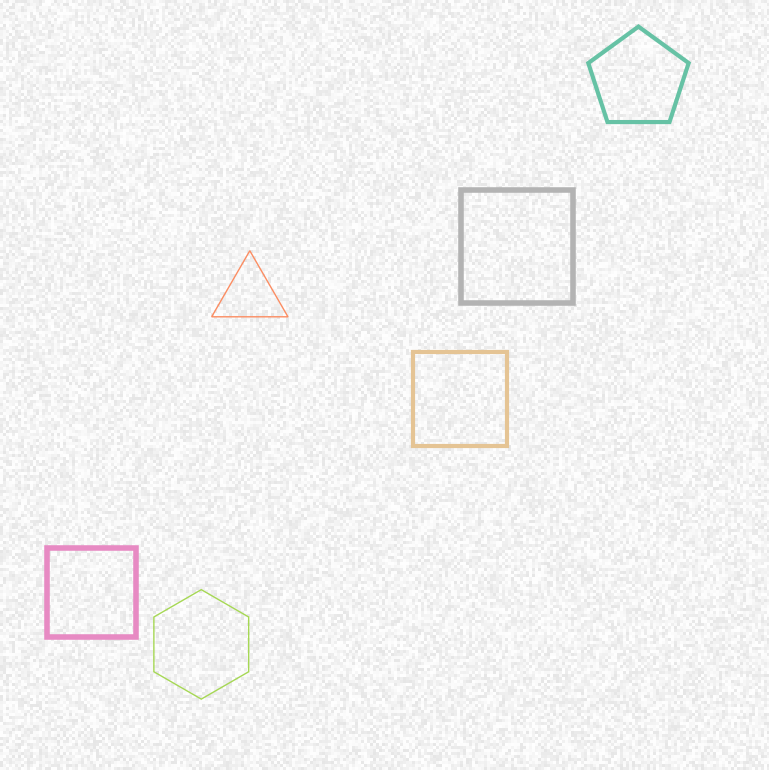[{"shape": "pentagon", "thickness": 1.5, "radius": 0.34, "center": [0.829, 0.897]}, {"shape": "triangle", "thickness": 0.5, "radius": 0.29, "center": [0.324, 0.617]}, {"shape": "square", "thickness": 2, "radius": 0.29, "center": [0.119, 0.23]}, {"shape": "hexagon", "thickness": 0.5, "radius": 0.36, "center": [0.261, 0.163]}, {"shape": "square", "thickness": 1.5, "radius": 0.31, "center": [0.597, 0.481]}, {"shape": "square", "thickness": 2, "radius": 0.37, "center": [0.671, 0.68]}]